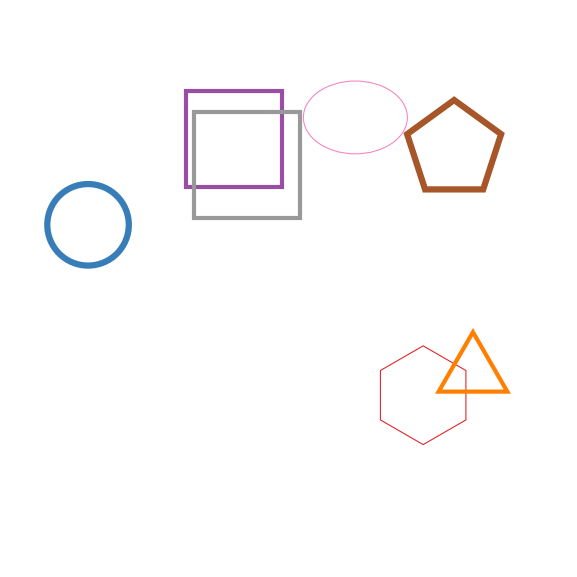[{"shape": "hexagon", "thickness": 0.5, "radius": 0.43, "center": [0.733, 0.315]}, {"shape": "circle", "thickness": 3, "radius": 0.35, "center": [0.152, 0.61]}, {"shape": "square", "thickness": 2, "radius": 0.42, "center": [0.405, 0.758]}, {"shape": "triangle", "thickness": 2, "radius": 0.34, "center": [0.819, 0.355]}, {"shape": "pentagon", "thickness": 3, "radius": 0.43, "center": [0.786, 0.74]}, {"shape": "oval", "thickness": 0.5, "radius": 0.45, "center": [0.615, 0.796]}, {"shape": "square", "thickness": 2, "radius": 0.46, "center": [0.428, 0.714]}]